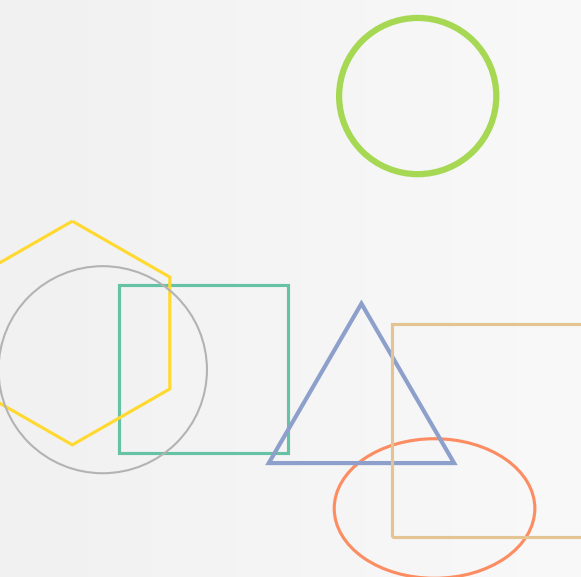[{"shape": "square", "thickness": 1.5, "radius": 0.73, "center": [0.35, 0.36]}, {"shape": "oval", "thickness": 1.5, "radius": 0.86, "center": [0.748, 0.119]}, {"shape": "triangle", "thickness": 2, "radius": 0.92, "center": [0.622, 0.289]}, {"shape": "circle", "thickness": 3, "radius": 0.68, "center": [0.719, 0.833]}, {"shape": "hexagon", "thickness": 1.5, "radius": 0.97, "center": [0.124, 0.422]}, {"shape": "square", "thickness": 1.5, "radius": 0.92, "center": [0.858, 0.254]}, {"shape": "circle", "thickness": 1, "radius": 0.9, "center": [0.177, 0.359]}]